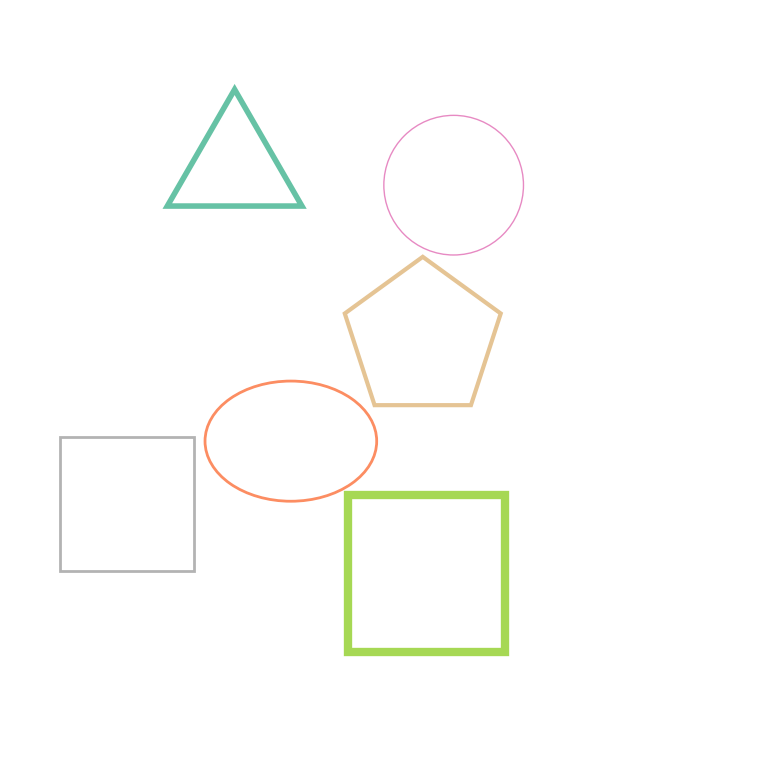[{"shape": "triangle", "thickness": 2, "radius": 0.5, "center": [0.305, 0.783]}, {"shape": "oval", "thickness": 1, "radius": 0.56, "center": [0.378, 0.427]}, {"shape": "circle", "thickness": 0.5, "radius": 0.45, "center": [0.589, 0.76]}, {"shape": "square", "thickness": 3, "radius": 0.51, "center": [0.554, 0.256]}, {"shape": "pentagon", "thickness": 1.5, "radius": 0.53, "center": [0.549, 0.56]}, {"shape": "square", "thickness": 1, "radius": 0.43, "center": [0.165, 0.345]}]